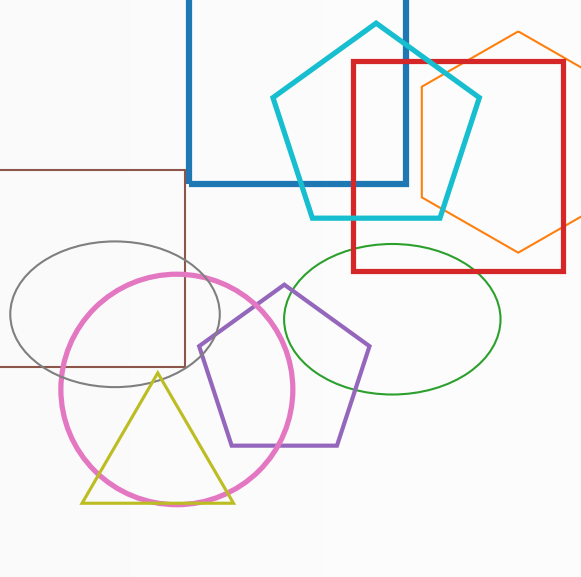[{"shape": "square", "thickness": 3, "radius": 0.93, "center": [0.512, 0.867]}, {"shape": "hexagon", "thickness": 1, "radius": 0.96, "center": [0.892, 0.753]}, {"shape": "oval", "thickness": 1, "radius": 0.93, "center": [0.675, 0.446]}, {"shape": "square", "thickness": 2.5, "radius": 0.91, "center": [0.788, 0.711]}, {"shape": "pentagon", "thickness": 2, "radius": 0.77, "center": [0.489, 0.352]}, {"shape": "square", "thickness": 1, "radius": 0.85, "center": [0.147, 0.535]}, {"shape": "circle", "thickness": 2.5, "radius": 1.0, "center": [0.304, 0.325]}, {"shape": "oval", "thickness": 1, "radius": 0.9, "center": [0.198, 0.455]}, {"shape": "triangle", "thickness": 1.5, "radius": 0.75, "center": [0.271, 0.203]}, {"shape": "pentagon", "thickness": 2.5, "radius": 0.93, "center": [0.647, 0.772]}]